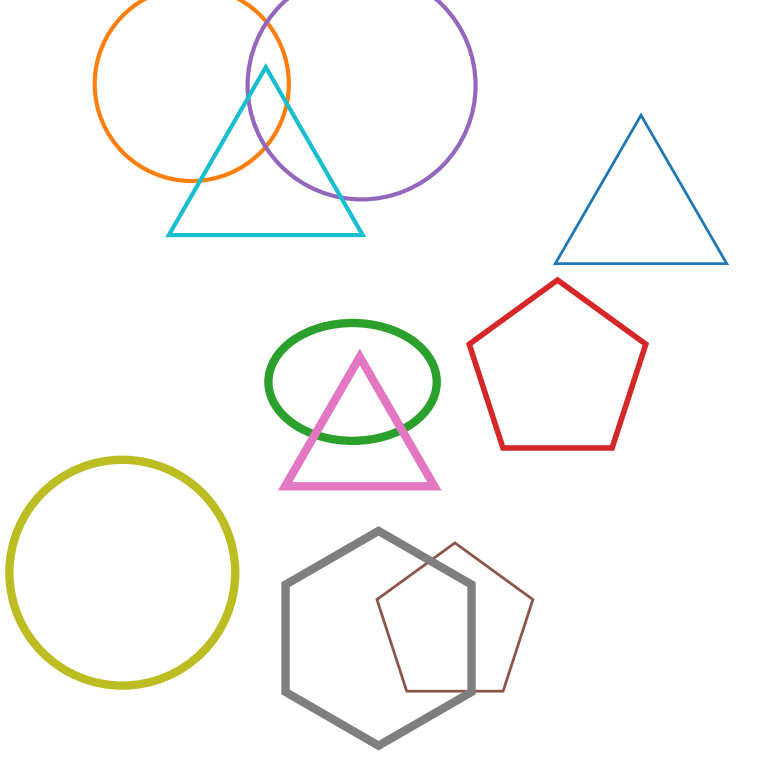[{"shape": "triangle", "thickness": 1, "radius": 0.64, "center": [0.832, 0.722]}, {"shape": "circle", "thickness": 1.5, "radius": 0.63, "center": [0.249, 0.891]}, {"shape": "oval", "thickness": 3, "radius": 0.55, "center": [0.458, 0.504]}, {"shape": "pentagon", "thickness": 2, "radius": 0.6, "center": [0.724, 0.516]}, {"shape": "circle", "thickness": 1.5, "radius": 0.74, "center": [0.47, 0.889]}, {"shape": "pentagon", "thickness": 1, "radius": 0.53, "center": [0.591, 0.188]}, {"shape": "triangle", "thickness": 3, "radius": 0.56, "center": [0.467, 0.424]}, {"shape": "hexagon", "thickness": 3, "radius": 0.7, "center": [0.492, 0.171]}, {"shape": "circle", "thickness": 3, "radius": 0.73, "center": [0.159, 0.256]}, {"shape": "triangle", "thickness": 1.5, "radius": 0.73, "center": [0.345, 0.767]}]